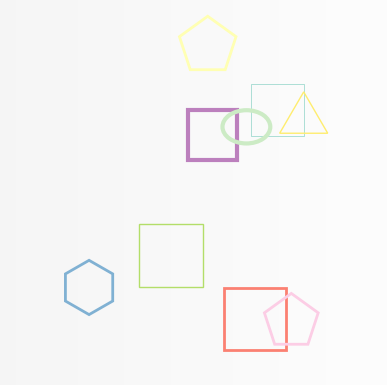[{"shape": "square", "thickness": 0.5, "radius": 0.34, "center": [0.715, 0.714]}, {"shape": "pentagon", "thickness": 2, "radius": 0.38, "center": [0.536, 0.881]}, {"shape": "square", "thickness": 2, "radius": 0.4, "center": [0.658, 0.171]}, {"shape": "hexagon", "thickness": 2, "radius": 0.35, "center": [0.23, 0.253]}, {"shape": "square", "thickness": 1, "radius": 0.41, "center": [0.441, 0.337]}, {"shape": "pentagon", "thickness": 2, "radius": 0.36, "center": [0.752, 0.165]}, {"shape": "square", "thickness": 3, "radius": 0.32, "center": [0.548, 0.649]}, {"shape": "oval", "thickness": 3, "radius": 0.31, "center": [0.636, 0.671]}, {"shape": "triangle", "thickness": 1, "radius": 0.36, "center": [0.784, 0.69]}]